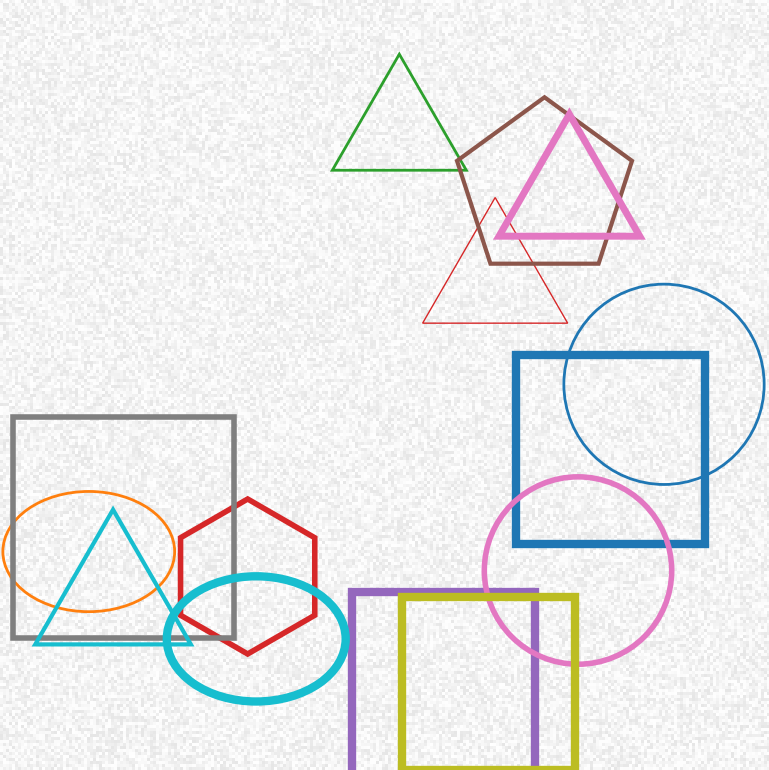[{"shape": "square", "thickness": 3, "radius": 0.61, "center": [0.793, 0.416]}, {"shape": "circle", "thickness": 1, "radius": 0.65, "center": [0.862, 0.501]}, {"shape": "oval", "thickness": 1, "radius": 0.56, "center": [0.115, 0.284]}, {"shape": "triangle", "thickness": 1, "radius": 0.5, "center": [0.519, 0.829]}, {"shape": "hexagon", "thickness": 2, "radius": 0.5, "center": [0.322, 0.251]}, {"shape": "triangle", "thickness": 0.5, "radius": 0.54, "center": [0.643, 0.635]}, {"shape": "square", "thickness": 3, "radius": 0.6, "center": [0.576, 0.111]}, {"shape": "pentagon", "thickness": 1.5, "radius": 0.6, "center": [0.707, 0.754]}, {"shape": "circle", "thickness": 2, "radius": 0.61, "center": [0.751, 0.259]}, {"shape": "triangle", "thickness": 2.5, "radius": 0.53, "center": [0.739, 0.746]}, {"shape": "square", "thickness": 2, "radius": 0.72, "center": [0.16, 0.315]}, {"shape": "square", "thickness": 3, "radius": 0.56, "center": [0.635, 0.112]}, {"shape": "triangle", "thickness": 1.5, "radius": 0.58, "center": [0.147, 0.221]}, {"shape": "oval", "thickness": 3, "radius": 0.58, "center": [0.333, 0.17]}]